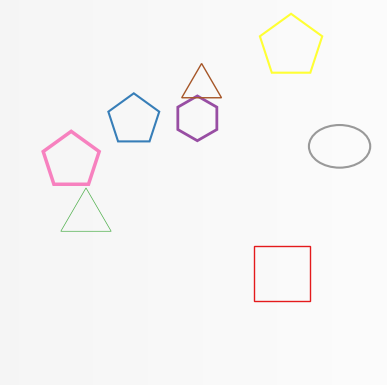[{"shape": "square", "thickness": 1, "radius": 0.36, "center": [0.728, 0.289]}, {"shape": "pentagon", "thickness": 1.5, "radius": 0.35, "center": [0.345, 0.689]}, {"shape": "triangle", "thickness": 0.5, "radius": 0.38, "center": [0.222, 0.437]}, {"shape": "hexagon", "thickness": 2, "radius": 0.29, "center": [0.509, 0.693]}, {"shape": "pentagon", "thickness": 1.5, "radius": 0.42, "center": [0.751, 0.88]}, {"shape": "triangle", "thickness": 1, "radius": 0.3, "center": [0.52, 0.776]}, {"shape": "pentagon", "thickness": 2.5, "radius": 0.38, "center": [0.184, 0.583]}, {"shape": "oval", "thickness": 1.5, "radius": 0.4, "center": [0.876, 0.62]}]